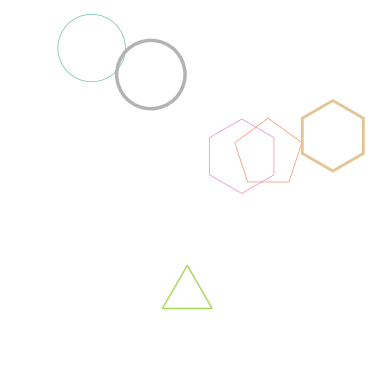[{"shape": "circle", "thickness": 0.5, "radius": 0.44, "center": [0.238, 0.875]}, {"shape": "pentagon", "thickness": 0.5, "radius": 0.46, "center": [0.697, 0.601]}, {"shape": "hexagon", "thickness": 0.5, "radius": 0.48, "center": [0.628, 0.594]}, {"shape": "triangle", "thickness": 1, "radius": 0.37, "center": [0.486, 0.236]}, {"shape": "hexagon", "thickness": 2, "radius": 0.46, "center": [0.865, 0.647]}, {"shape": "circle", "thickness": 2.5, "radius": 0.44, "center": [0.392, 0.806]}]